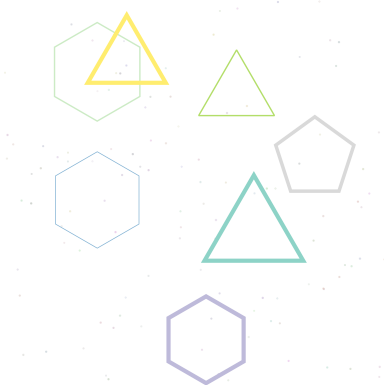[{"shape": "triangle", "thickness": 3, "radius": 0.74, "center": [0.659, 0.397]}, {"shape": "hexagon", "thickness": 3, "radius": 0.56, "center": [0.535, 0.118]}, {"shape": "hexagon", "thickness": 0.5, "radius": 0.63, "center": [0.253, 0.481]}, {"shape": "triangle", "thickness": 1, "radius": 0.57, "center": [0.614, 0.757]}, {"shape": "pentagon", "thickness": 2.5, "radius": 0.53, "center": [0.818, 0.59]}, {"shape": "hexagon", "thickness": 1, "radius": 0.64, "center": [0.252, 0.813]}, {"shape": "triangle", "thickness": 3, "radius": 0.58, "center": [0.329, 0.843]}]